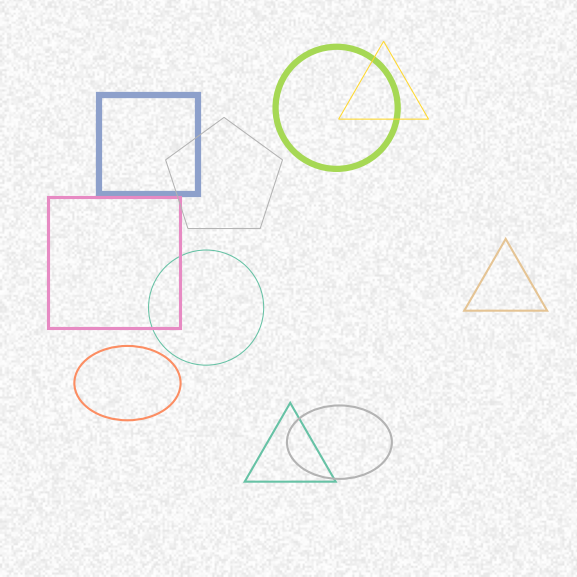[{"shape": "circle", "thickness": 0.5, "radius": 0.5, "center": [0.357, 0.466]}, {"shape": "triangle", "thickness": 1, "radius": 0.45, "center": [0.503, 0.211]}, {"shape": "oval", "thickness": 1, "radius": 0.46, "center": [0.221, 0.336]}, {"shape": "square", "thickness": 3, "radius": 0.43, "center": [0.257, 0.749]}, {"shape": "square", "thickness": 1.5, "radius": 0.57, "center": [0.197, 0.545]}, {"shape": "circle", "thickness": 3, "radius": 0.53, "center": [0.583, 0.812]}, {"shape": "triangle", "thickness": 0.5, "radius": 0.45, "center": [0.664, 0.838]}, {"shape": "triangle", "thickness": 1, "radius": 0.41, "center": [0.876, 0.503]}, {"shape": "oval", "thickness": 1, "radius": 0.45, "center": [0.588, 0.233]}, {"shape": "pentagon", "thickness": 0.5, "radius": 0.53, "center": [0.388, 0.689]}]